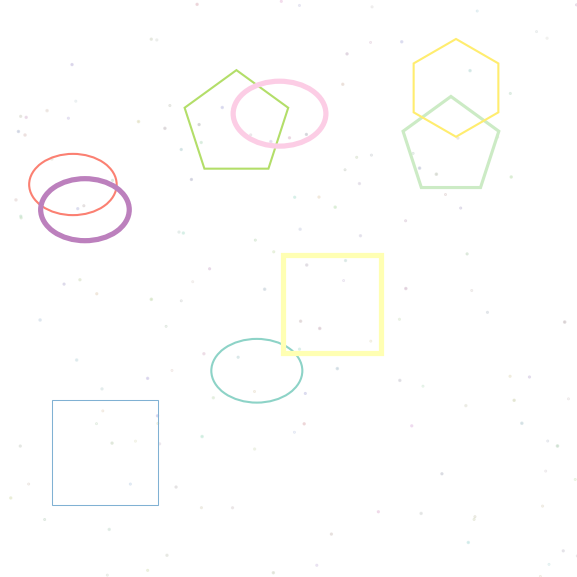[{"shape": "oval", "thickness": 1, "radius": 0.39, "center": [0.445, 0.357]}, {"shape": "square", "thickness": 2.5, "radius": 0.42, "center": [0.575, 0.472]}, {"shape": "oval", "thickness": 1, "radius": 0.38, "center": [0.126, 0.68]}, {"shape": "square", "thickness": 0.5, "radius": 0.46, "center": [0.182, 0.216]}, {"shape": "pentagon", "thickness": 1, "radius": 0.47, "center": [0.409, 0.783]}, {"shape": "oval", "thickness": 2.5, "radius": 0.4, "center": [0.484, 0.802]}, {"shape": "oval", "thickness": 2.5, "radius": 0.38, "center": [0.147, 0.636]}, {"shape": "pentagon", "thickness": 1.5, "radius": 0.44, "center": [0.781, 0.745]}, {"shape": "hexagon", "thickness": 1, "radius": 0.42, "center": [0.79, 0.847]}]